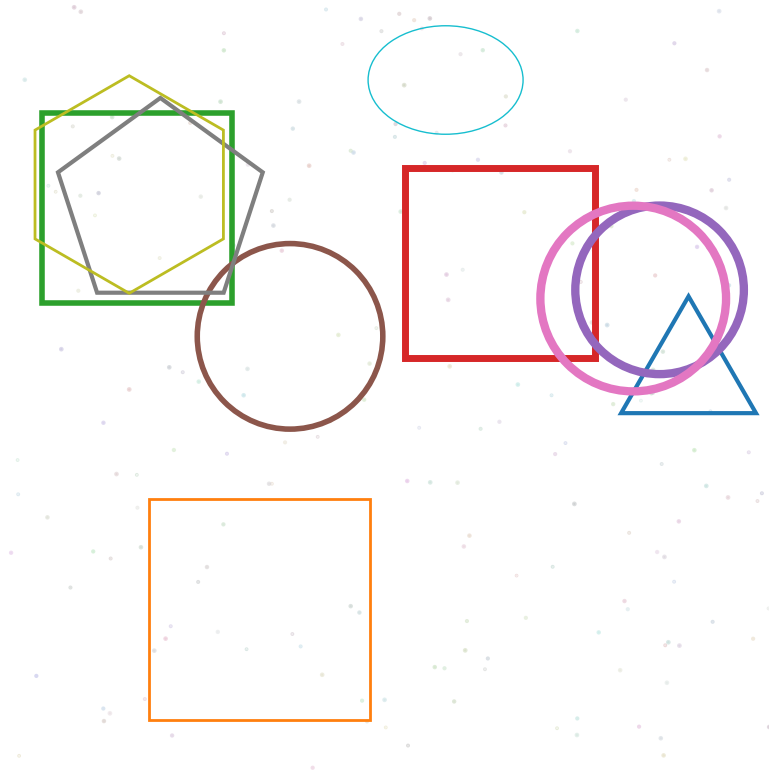[{"shape": "triangle", "thickness": 1.5, "radius": 0.51, "center": [0.894, 0.514]}, {"shape": "square", "thickness": 1, "radius": 0.72, "center": [0.337, 0.208]}, {"shape": "square", "thickness": 2, "radius": 0.62, "center": [0.178, 0.73]}, {"shape": "square", "thickness": 2.5, "radius": 0.62, "center": [0.65, 0.659]}, {"shape": "circle", "thickness": 3, "radius": 0.55, "center": [0.857, 0.624]}, {"shape": "circle", "thickness": 2, "radius": 0.6, "center": [0.377, 0.563]}, {"shape": "circle", "thickness": 3, "radius": 0.6, "center": [0.822, 0.612]}, {"shape": "pentagon", "thickness": 1.5, "radius": 0.7, "center": [0.208, 0.733]}, {"shape": "hexagon", "thickness": 1, "radius": 0.71, "center": [0.168, 0.76]}, {"shape": "oval", "thickness": 0.5, "radius": 0.5, "center": [0.579, 0.896]}]